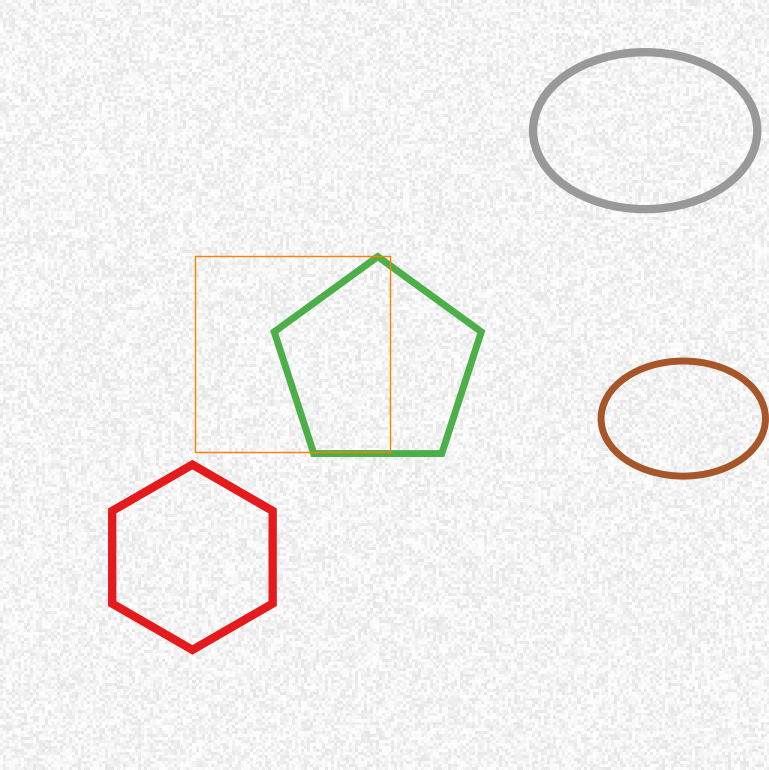[{"shape": "hexagon", "thickness": 3, "radius": 0.6, "center": [0.25, 0.276]}, {"shape": "pentagon", "thickness": 2.5, "radius": 0.71, "center": [0.491, 0.525]}, {"shape": "square", "thickness": 0.5, "radius": 0.64, "center": [0.38, 0.54]}, {"shape": "oval", "thickness": 2.5, "radius": 0.53, "center": [0.887, 0.456]}, {"shape": "oval", "thickness": 3, "radius": 0.73, "center": [0.838, 0.83]}]